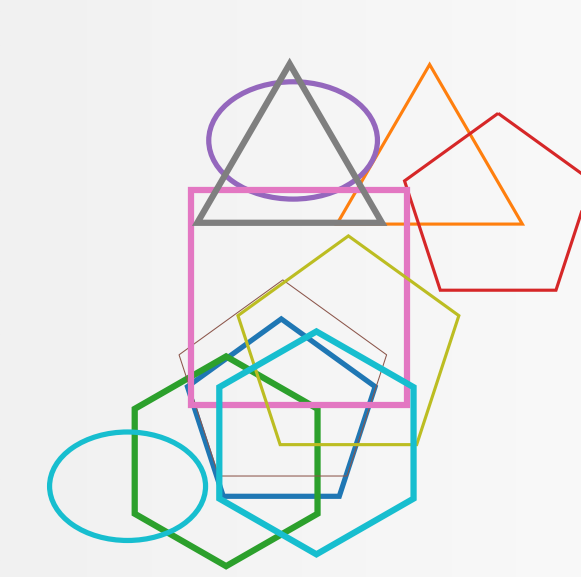[{"shape": "pentagon", "thickness": 2.5, "radius": 0.85, "center": [0.484, 0.277]}, {"shape": "triangle", "thickness": 1.5, "radius": 0.92, "center": [0.739, 0.703]}, {"shape": "hexagon", "thickness": 3, "radius": 0.91, "center": [0.389, 0.2]}, {"shape": "pentagon", "thickness": 1.5, "radius": 0.85, "center": [0.857, 0.634]}, {"shape": "oval", "thickness": 2.5, "radius": 0.73, "center": [0.504, 0.756]}, {"shape": "pentagon", "thickness": 0.5, "radius": 0.94, "center": [0.487, 0.327]}, {"shape": "square", "thickness": 3, "radius": 0.93, "center": [0.514, 0.483]}, {"shape": "triangle", "thickness": 3, "radius": 0.92, "center": [0.498, 0.705]}, {"shape": "pentagon", "thickness": 1.5, "radius": 1.0, "center": [0.599, 0.391]}, {"shape": "hexagon", "thickness": 3, "radius": 0.96, "center": [0.544, 0.232]}, {"shape": "oval", "thickness": 2.5, "radius": 0.67, "center": [0.219, 0.157]}]